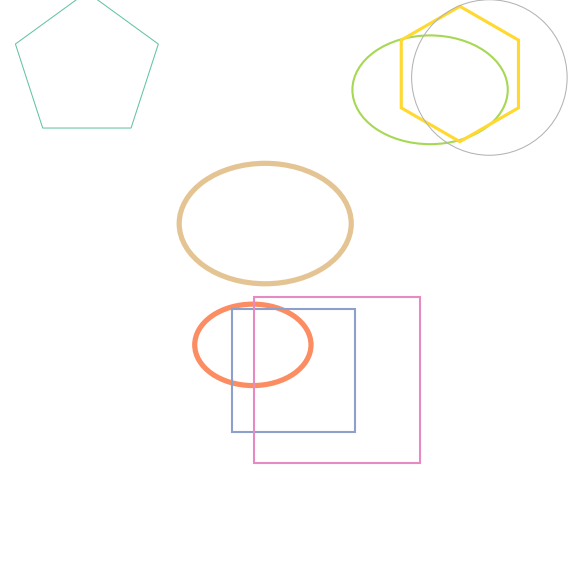[{"shape": "pentagon", "thickness": 0.5, "radius": 0.65, "center": [0.15, 0.883]}, {"shape": "oval", "thickness": 2.5, "radius": 0.5, "center": [0.438, 0.402]}, {"shape": "square", "thickness": 1, "radius": 0.53, "center": [0.508, 0.358]}, {"shape": "square", "thickness": 1, "radius": 0.72, "center": [0.584, 0.341]}, {"shape": "oval", "thickness": 1, "radius": 0.67, "center": [0.745, 0.844]}, {"shape": "hexagon", "thickness": 1.5, "radius": 0.59, "center": [0.796, 0.871]}, {"shape": "oval", "thickness": 2.5, "radius": 0.74, "center": [0.459, 0.612]}, {"shape": "circle", "thickness": 0.5, "radius": 0.67, "center": [0.847, 0.865]}]